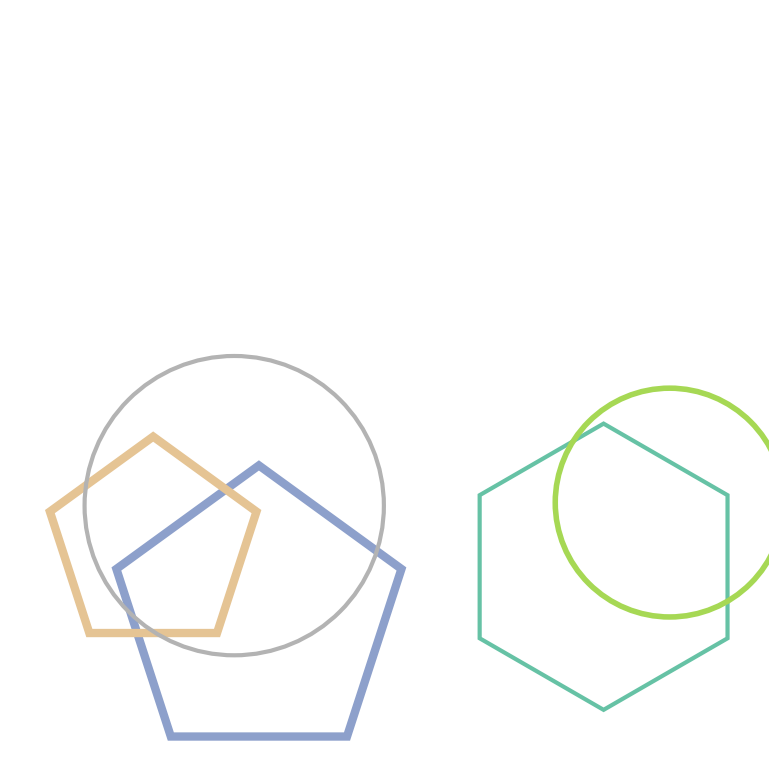[{"shape": "hexagon", "thickness": 1.5, "radius": 0.93, "center": [0.784, 0.264]}, {"shape": "pentagon", "thickness": 3, "radius": 0.97, "center": [0.336, 0.201]}, {"shape": "circle", "thickness": 2, "radius": 0.74, "center": [0.87, 0.347]}, {"shape": "pentagon", "thickness": 3, "radius": 0.71, "center": [0.199, 0.292]}, {"shape": "circle", "thickness": 1.5, "radius": 0.97, "center": [0.304, 0.343]}]